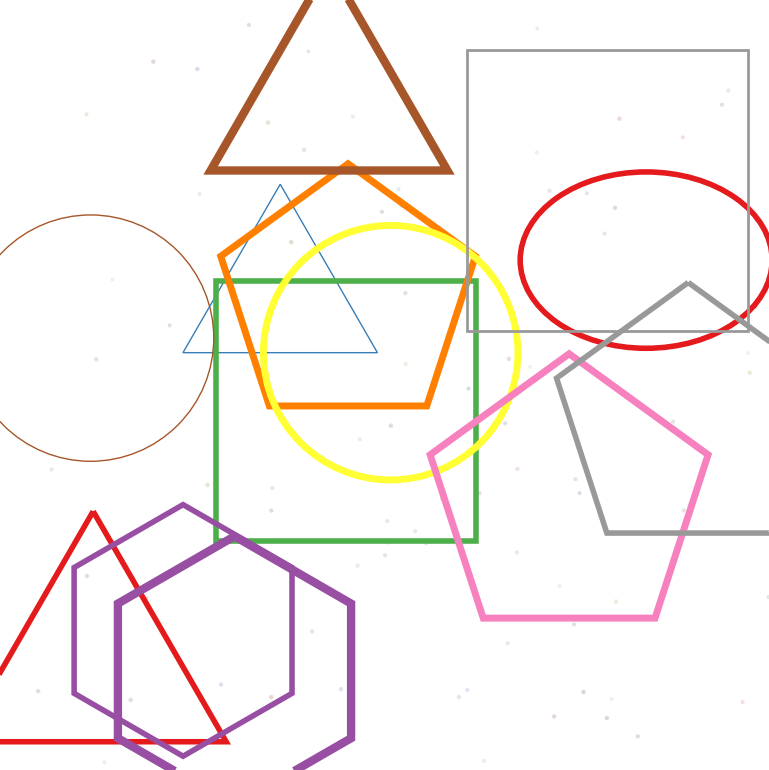[{"shape": "oval", "thickness": 2, "radius": 0.82, "center": [0.839, 0.662]}, {"shape": "triangle", "thickness": 2, "radius": 1.0, "center": [0.121, 0.136]}, {"shape": "triangle", "thickness": 0.5, "radius": 0.73, "center": [0.364, 0.615]}, {"shape": "square", "thickness": 2, "radius": 0.84, "center": [0.449, 0.466]}, {"shape": "hexagon", "thickness": 3, "radius": 0.87, "center": [0.305, 0.129]}, {"shape": "hexagon", "thickness": 2, "radius": 0.82, "center": [0.238, 0.181]}, {"shape": "pentagon", "thickness": 2.5, "radius": 0.87, "center": [0.452, 0.613]}, {"shape": "circle", "thickness": 2.5, "radius": 0.83, "center": [0.507, 0.542]}, {"shape": "triangle", "thickness": 3, "radius": 0.89, "center": [0.427, 0.867]}, {"shape": "circle", "thickness": 0.5, "radius": 0.8, "center": [0.118, 0.561]}, {"shape": "pentagon", "thickness": 2.5, "radius": 0.95, "center": [0.739, 0.351]}, {"shape": "square", "thickness": 1, "radius": 0.91, "center": [0.789, 0.753]}, {"shape": "pentagon", "thickness": 2, "radius": 0.9, "center": [0.894, 0.453]}]